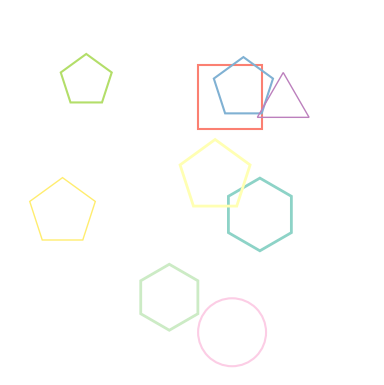[{"shape": "hexagon", "thickness": 2, "radius": 0.47, "center": [0.675, 0.443]}, {"shape": "pentagon", "thickness": 2, "radius": 0.48, "center": [0.559, 0.542]}, {"shape": "square", "thickness": 1.5, "radius": 0.42, "center": [0.598, 0.749]}, {"shape": "pentagon", "thickness": 1.5, "radius": 0.4, "center": [0.632, 0.771]}, {"shape": "pentagon", "thickness": 1.5, "radius": 0.35, "center": [0.224, 0.79]}, {"shape": "circle", "thickness": 1.5, "radius": 0.44, "center": [0.603, 0.137]}, {"shape": "triangle", "thickness": 1, "radius": 0.39, "center": [0.736, 0.734]}, {"shape": "hexagon", "thickness": 2, "radius": 0.43, "center": [0.44, 0.228]}, {"shape": "pentagon", "thickness": 1, "radius": 0.45, "center": [0.162, 0.449]}]